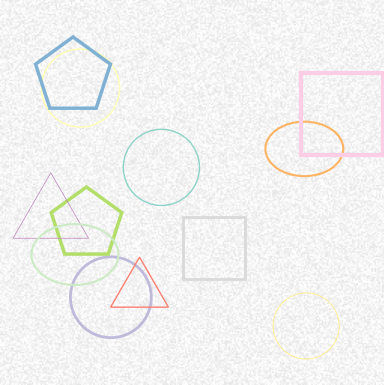[{"shape": "circle", "thickness": 1, "radius": 0.49, "center": [0.419, 0.565]}, {"shape": "circle", "thickness": 1, "radius": 0.51, "center": [0.209, 0.771]}, {"shape": "circle", "thickness": 2, "radius": 0.52, "center": [0.288, 0.228]}, {"shape": "triangle", "thickness": 1, "radius": 0.43, "center": [0.362, 0.246]}, {"shape": "pentagon", "thickness": 2.5, "radius": 0.51, "center": [0.19, 0.802]}, {"shape": "oval", "thickness": 1.5, "radius": 0.51, "center": [0.79, 0.613]}, {"shape": "pentagon", "thickness": 2.5, "radius": 0.48, "center": [0.225, 0.418]}, {"shape": "square", "thickness": 3, "radius": 0.53, "center": [0.889, 0.704]}, {"shape": "square", "thickness": 2, "radius": 0.4, "center": [0.556, 0.357]}, {"shape": "triangle", "thickness": 0.5, "radius": 0.57, "center": [0.132, 0.438]}, {"shape": "oval", "thickness": 1.5, "radius": 0.56, "center": [0.195, 0.339]}, {"shape": "circle", "thickness": 0.5, "radius": 0.43, "center": [0.795, 0.153]}]